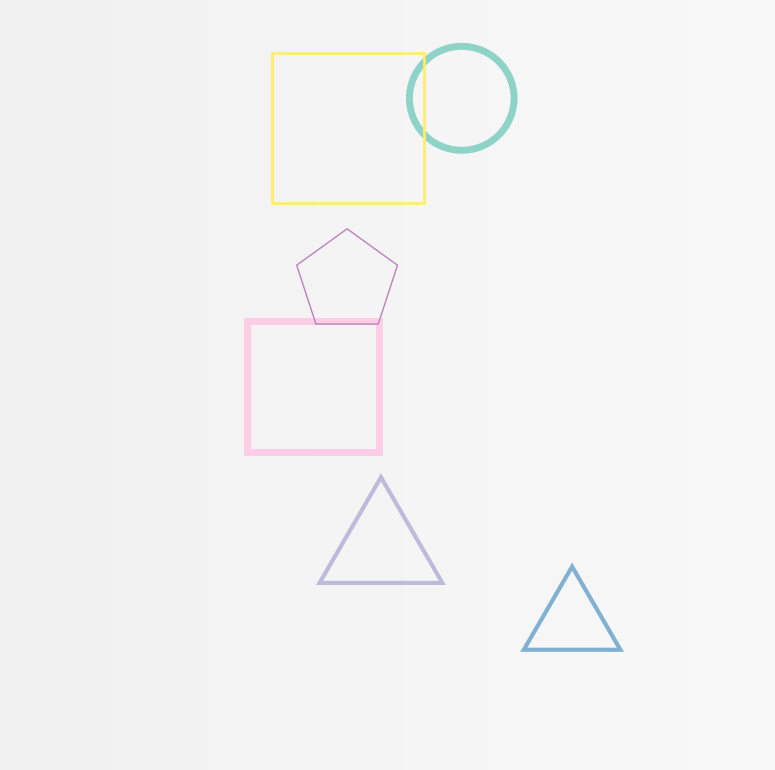[{"shape": "circle", "thickness": 2.5, "radius": 0.34, "center": [0.596, 0.872]}, {"shape": "triangle", "thickness": 1.5, "radius": 0.46, "center": [0.492, 0.289]}, {"shape": "triangle", "thickness": 1.5, "radius": 0.36, "center": [0.738, 0.192]}, {"shape": "square", "thickness": 2.5, "radius": 0.43, "center": [0.404, 0.498]}, {"shape": "pentagon", "thickness": 0.5, "radius": 0.34, "center": [0.448, 0.634]}, {"shape": "square", "thickness": 1, "radius": 0.49, "center": [0.449, 0.834]}]